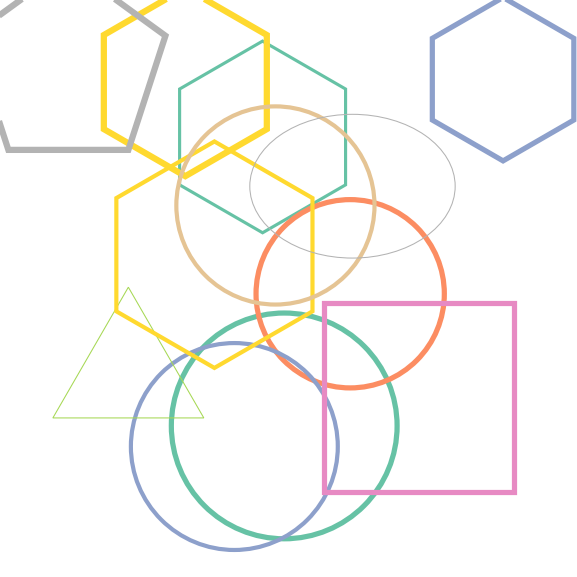[{"shape": "circle", "thickness": 2.5, "radius": 0.98, "center": [0.492, 0.262]}, {"shape": "hexagon", "thickness": 1.5, "radius": 0.83, "center": [0.455, 0.762]}, {"shape": "circle", "thickness": 2.5, "radius": 0.82, "center": [0.606, 0.49]}, {"shape": "hexagon", "thickness": 2.5, "radius": 0.71, "center": [0.871, 0.862]}, {"shape": "circle", "thickness": 2, "radius": 0.9, "center": [0.406, 0.226]}, {"shape": "square", "thickness": 2.5, "radius": 0.82, "center": [0.726, 0.311]}, {"shape": "triangle", "thickness": 0.5, "radius": 0.75, "center": [0.222, 0.351]}, {"shape": "hexagon", "thickness": 2, "radius": 0.98, "center": [0.371, 0.558]}, {"shape": "hexagon", "thickness": 3, "radius": 0.81, "center": [0.321, 0.857]}, {"shape": "circle", "thickness": 2, "radius": 0.86, "center": [0.477, 0.643]}, {"shape": "pentagon", "thickness": 3, "radius": 0.88, "center": [0.118, 0.883]}, {"shape": "oval", "thickness": 0.5, "radius": 0.89, "center": [0.61, 0.677]}]